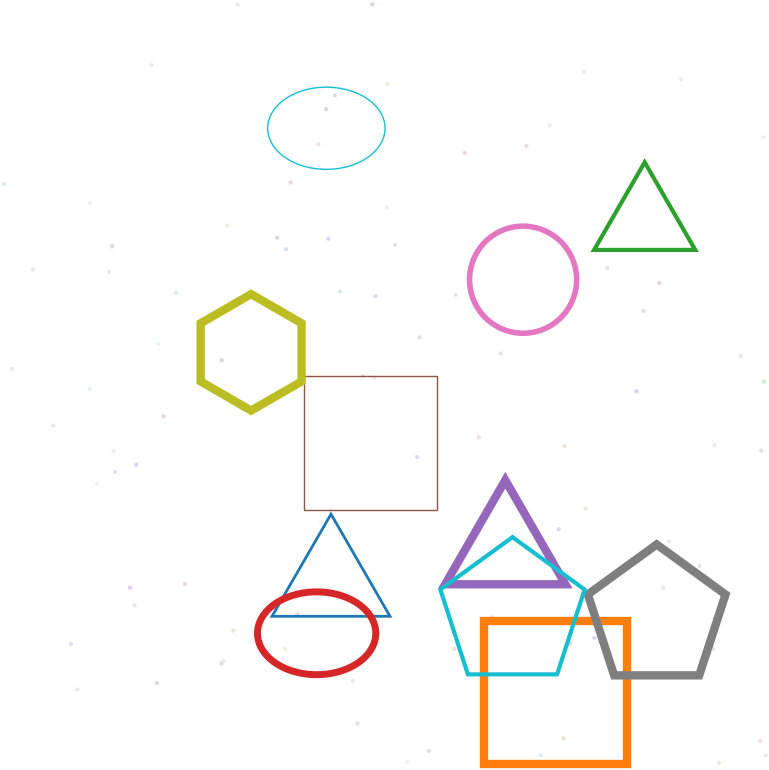[{"shape": "triangle", "thickness": 1, "radius": 0.44, "center": [0.43, 0.244]}, {"shape": "square", "thickness": 3, "radius": 0.47, "center": [0.721, 0.101]}, {"shape": "triangle", "thickness": 1.5, "radius": 0.38, "center": [0.837, 0.713]}, {"shape": "oval", "thickness": 2.5, "radius": 0.38, "center": [0.411, 0.178]}, {"shape": "triangle", "thickness": 3, "radius": 0.45, "center": [0.656, 0.286]}, {"shape": "square", "thickness": 0.5, "radius": 0.43, "center": [0.482, 0.425]}, {"shape": "circle", "thickness": 2, "radius": 0.35, "center": [0.679, 0.637]}, {"shape": "pentagon", "thickness": 3, "radius": 0.47, "center": [0.853, 0.199]}, {"shape": "hexagon", "thickness": 3, "radius": 0.38, "center": [0.326, 0.542]}, {"shape": "oval", "thickness": 0.5, "radius": 0.38, "center": [0.424, 0.833]}, {"shape": "pentagon", "thickness": 1.5, "radius": 0.49, "center": [0.666, 0.204]}]